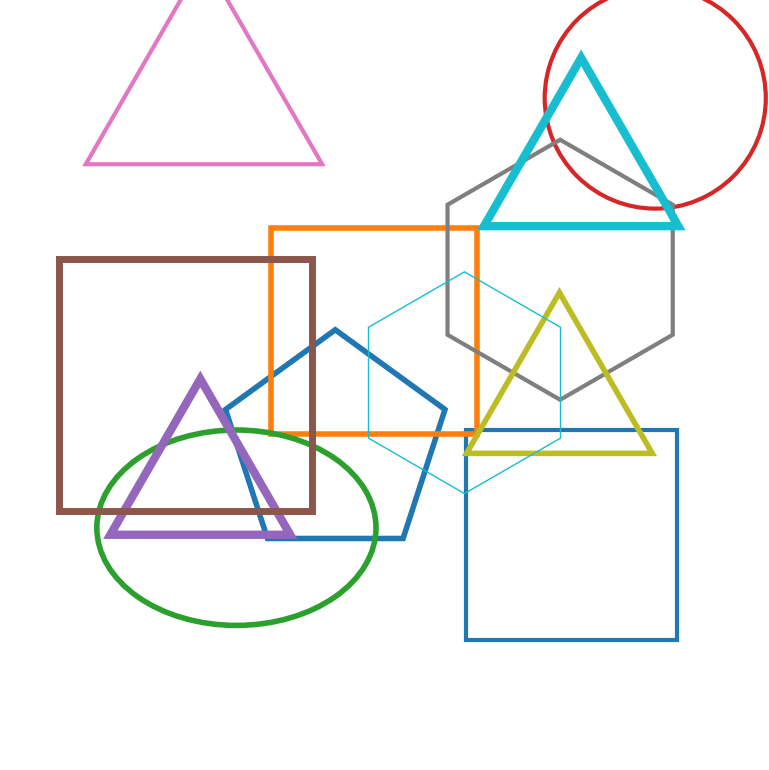[{"shape": "pentagon", "thickness": 2, "radius": 0.75, "center": [0.435, 0.422]}, {"shape": "square", "thickness": 1.5, "radius": 0.68, "center": [0.742, 0.305]}, {"shape": "square", "thickness": 2, "radius": 0.67, "center": [0.486, 0.57]}, {"shape": "oval", "thickness": 2, "radius": 0.91, "center": [0.307, 0.315]}, {"shape": "circle", "thickness": 1.5, "radius": 0.72, "center": [0.851, 0.873]}, {"shape": "triangle", "thickness": 3, "radius": 0.67, "center": [0.26, 0.373]}, {"shape": "square", "thickness": 2.5, "radius": 0.82, "center": [0.241, 0.5]}, {"shape": "triangle", "thickness": 1.5, "radius": 0.89, "center": [0.265, 0.875]}, {"shape": "hexagon", "thickness": 1.5, "radius": 0.84, "center": [0.727, 0.65]}, {"shape": "triangle", "thickness": 2, "radius": 0.7, "center": [0.727, 0.481]}, {"shape": "hexagon", "thickness": 0.5, "radius": 0.72, "center": [0.603, 0.503]}, {"shape": "triangle", "thickness": 3, "radius": 0.73, "center": [0.755, 0.779]}]